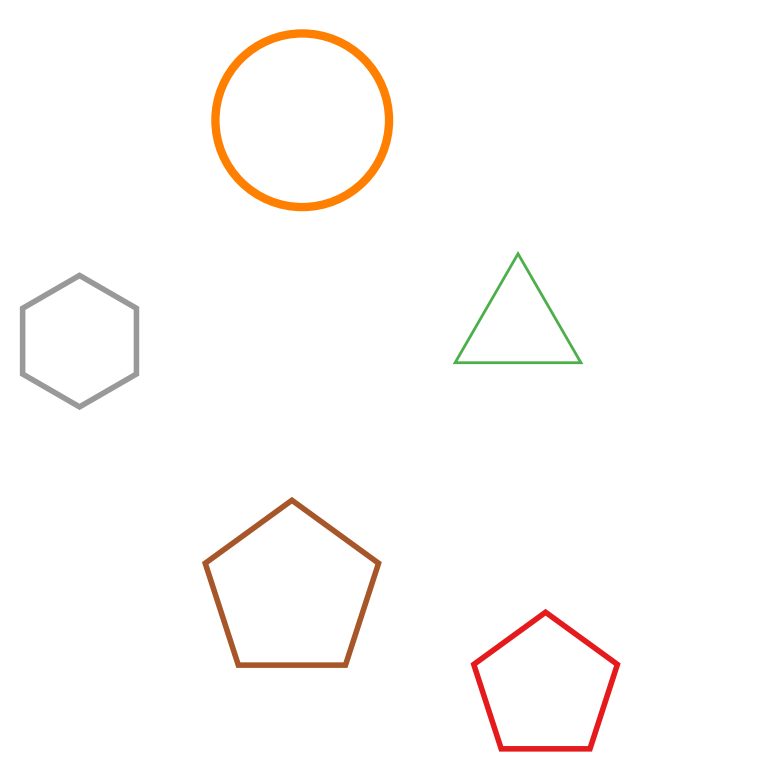[{"shape": "pentagon", "thickness": 2, "radius": 0.49, "center": [0.709, 0.107]}, {"shape": "triangle", "thickness": 1, "radius": 0.47, "center": [0.673, 0.576]}, {"shape": "circle", "thickness": 3, "radius": 0.56, "center": [0.393, 0.844]}, {"shape": "pentagon", "thickness": 2, "radius": 0.59, "center": [0.379, 0.232]}, {"shape": "hexagon", "thickness": 2, "radius": 0.43, "center": [0.103, 0.557]}]